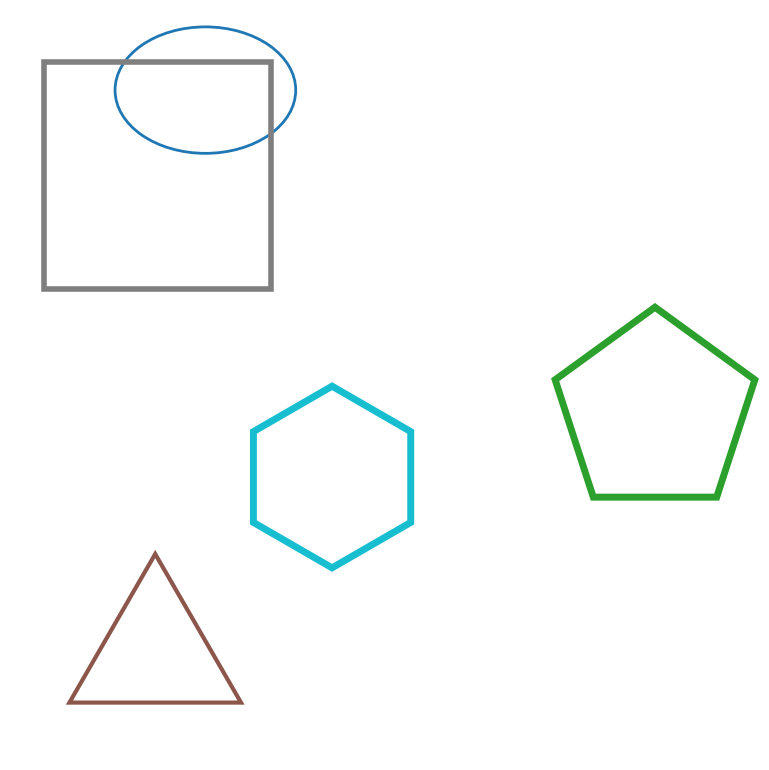[{"shape": "oval", "thickness": 1, "radius": 0.59, "center": [0.267, 0.883]}, {"shape": "pentagon", "thickness": 2.5, "radius": 0.68, "center": [0.851, 0.465]}, {"shape": "triangle", "thickness": 1.5, "radius": 0.64, "center": [0.202, 0.152]}, {"shape": "square", "thickness": 2, "radius": 0.74, "center": [0.205, 0.772]}, {"shape": "hexagon", "thickness": 2.5, "radius": 0.59, "center": [0.431, 0.38]}]